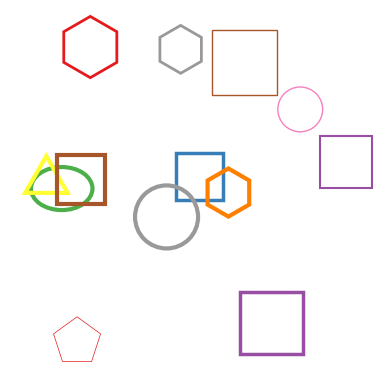[{"shape": "hexagon", "thickness": 2, "radius": 0.4, "center": [0.235, 0.878]}, {"shape": "pentagon", "thickness": 0.5, "radius": 0.32, "center": [0.2, 0.113]}, {"shape": "square", "thickness": 2.5, "radius": 0.31, "center": [0.518, 0.541]}, {"shape": "oval", "thickness": 3, "radius": 0.4, "center": [0.16, 0.51]}, {"shape": "square", "thickness": 1.5, "radius": 0.33, "center": [0.899, 0.579]}, {"shape": "square", "thickness": 2.5, "radius": 0.4, "center": [0.705, 0.161]}, {"shape": "hexagon", "thickness": 3, "radius": 0.31, "center": [0.593, 0.5]}, {"shape": "triangle", "thickness": 3, "radius": 0.32, "center": [0.12, 0.531]}, {"shape": "square", "thickness": 3, "radius": 0.32, "center": [0.211, 0.534]}, {"shape": "square", "thickness": 1, "radius": 0.42, "center": [0.634, 0.837]}, {"shape": "circle", "thickness": 1, "radius": 0.29, "center": [0.78, 0.716]}, {"shape": "hexagon", "thickness": 2, "radius": 0.31, "center": [0.469, 0.872]}, {"shape": "circle", "thickness": 3, "radius": 0.41, "center": [0.433, 0.437]}]